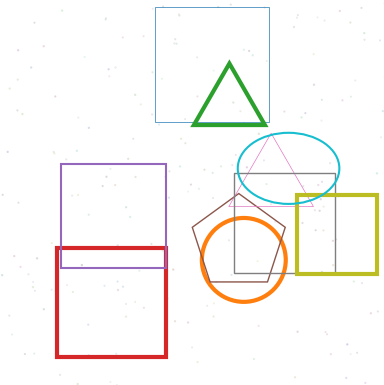[{"shape": "square", "thickness": 0.5, "radius": 0.74, "center": [0.551, 0.832]}, {"shape": "circle", "thickness": 3, "radius": 0.54, "center": [0.633, 0.325]}, {"shape": "triangle", "thickness": 3, "radius": 0.53, "center": [0.596, 0.728]}, {"shape": "square", "thickness": 3, "radius": 0.71, "center": [0.289, 0.215]}, {"shape": "square", "thickness": 1.5, "radius": 0.68, "center": [0.295, 0.439]}, {"shape": "pentagon", "thickness": 1, "radius": 0.63, "center": [0.62, 0.37]}, {"shape": "triangle", "thickness": 0.5, "radius": 0.64, "center": [0.704, 0.527]}, {"shape": "square", "thickness": 1, "radius": 0.65, "center": [0.739, 0.421]}, {"shape": "square", "thickness": 3, "radius": 0.52, "center": [0.875, 0.392]}, {"shape": "oval", "thickness": 1.5, "radius": 0.66, "center": [0.749, 0.563]}]